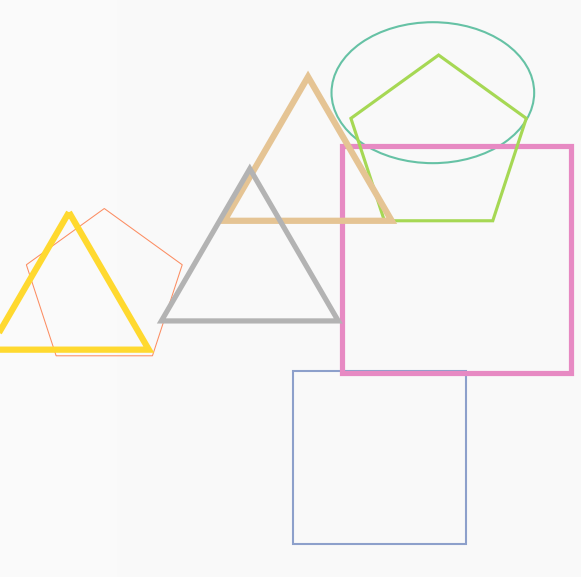[{"shape": "oval", "thickness": 1, "radius": 0.87, "center": [0.745, 0.839]}, {"shape": "pentagon", "thickness": 0.5, "radius": 0.7, "center": [0.179, 0.497]}, {"shape": "square", "thickness": 1, "radius": 0.75, "center": [0.653, 0.206]}, {"shape": "square", "thickness": 2.5, "radius": 0.99, "center": [0.785, 0.55]}, {"shape": "pentagon", "thickness": 1.5, "radius": 0.79, "center": [0.755, 0.745]}, {"shape": "triangle", "thickness": 3, "radius": 0.79, "center": [0.119, 0.473]}, {"shape": "triangle", "thickness": 3, "radius": 0.83, "center": [0.53, 0.7]}, {"shape": "triangle", "thickness": 2.5, "radius": 0.88, "center": [0.43, 0.531]}]